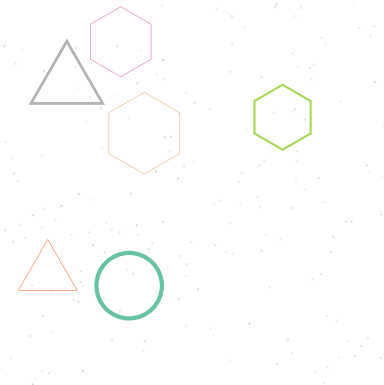[{"shape": "circle", "thickness": 3, "radius": 0.43, "center": [0.335, 0.258]}, {"shape": "triangle", "thickness": 0.5, "radius": 0.44, "center": [0.124, 0.29]}, {"shape": "hexagon", "thickness": 0.5, "radius": 0.45, "center": [0.314, 0.892]}, {"shape": "hexagon", "thickness": 1.5, "radius": 0.42, "center": [0.734, 0.695]}, {"shape": "hexagon", "thickness": 0.5, "radius": 0.53, "center": [0.375, 0.654]}, {"shape": "triangle", "thickness": 2, "radius": 0.54, "center": [0.173, 0.785]}]